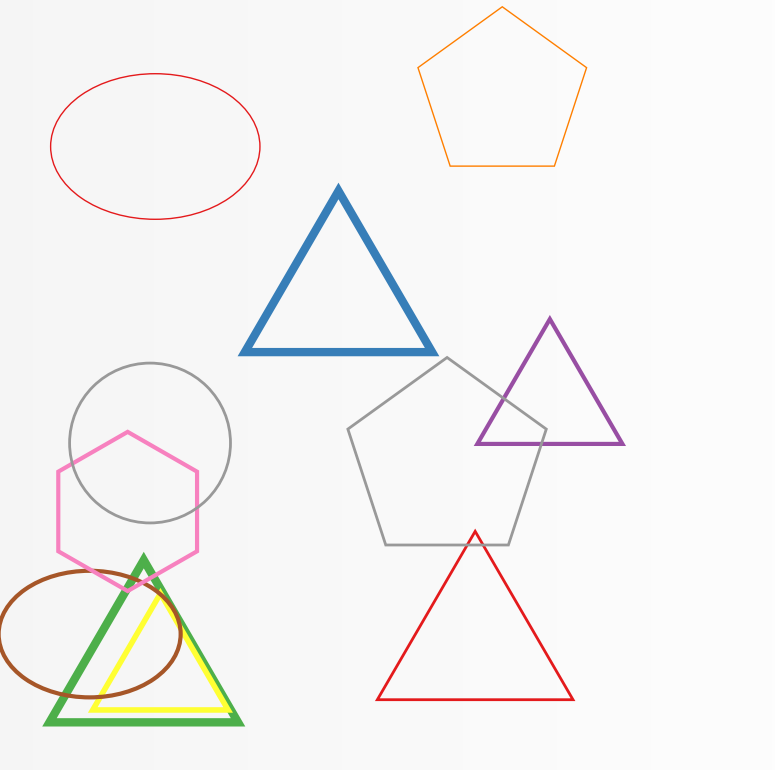[{"shape": "oval", "thickness": 0.5, "radius": 0.68, "center": [0.2, 0.81]}, {"shape": "triangle", "thickness": 1, "radius": 0.73, "center": [0.613, 0.164]}, {"shape": "triangle", "thickness": 3, "radius": 0.7, "center": [0.437, 0.612]}, {"shape": "triangle", "thickness": 3, "radius": 0.7, "center": [0.185, 0.132]}, {"shape": "triangle", "thickness": 1.5, "radius": 0.54, "center": [0.71, 0.478]}, {"shape": "pentagon", "thickness": 0.5, "radius": 0.57, "center": [0.648, 0.877]}, {"shape": "triangle", "thickness": 2, "radius": 0.5, "center": [0.207, 0.128]}, {"shape": "oval", "thickness": 1.5, "radius": 0.59, "center": [0.116, 0.177]}, {"shape": "hexagon", "thickness": 1.5, "radius": 0.52, "center": [0.165, 0.336]}, {"shape": "pentagon", "thickness": 1, "radius": 0.67, "center": [0.577, 0.401]}, {"shape": "circle", "thickness": 1, "radius": 0.52, "center": [0.194, 0.425]}]